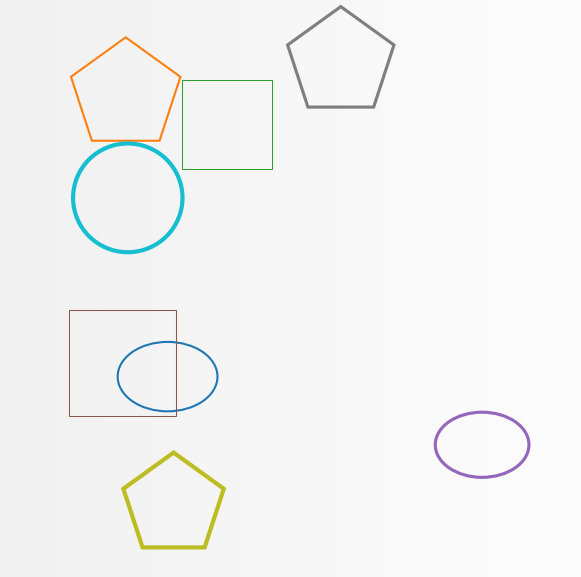[{"shape": "oval", "thickness": 1, "radius": 0.43, "center": [0.288, 0.347]}, {"shape": "pentagon", "thickness": 1, "radius": 0.49, "center": [0.216, 0.836]}, {"shape": "square", "thickness": 0.5, "radius": 0.39, "center": [0.391, 0.783]}, {"shape": "oval", "thickness": 1.5, "radius": 0.4, "center": [0.829, 0.229]}, {"shape": "square", "thickness": 0.5, "radius": 0.46, "center": [0.21, 0.37]}, {"shape": "pentagon", "thickness": 1.5, "radius": 0.48, "center": [0.586, 0.892]}, {"shape": "pentagon", "thickness": 2, "radius": 0.45, "center": [0.299, 0.125]}, {"shape": "circle", "thickness": 2, "radius": 0.47, "center": [0.22, 0.657]}]